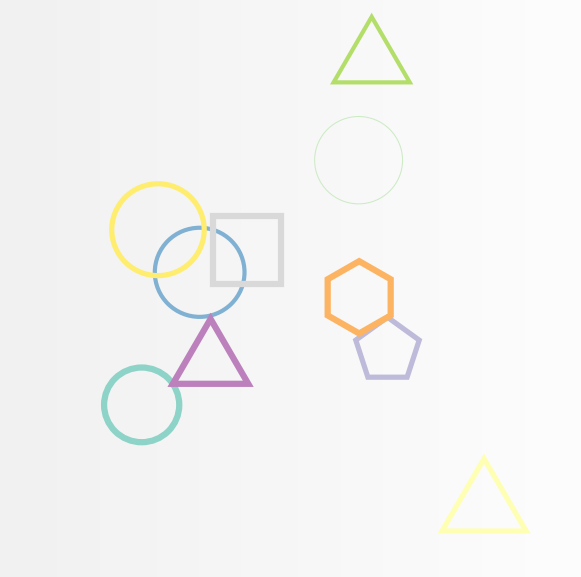[{"shape": "circle", "thickness": 3, "radius": 0.32, "center": [0.244, 0.298]}, {"shape": "triangle", "thickness": 2.5, "radius": 0.42, "center": [0.833, 0.121]}, {"shape": "pentagon", "thickness": 2.5, "radius": 0.29, "center": [0.667, 0.392]}, {"shape": "circle", "thickness": 2, "radius": 0.39, "center": [0.344, 0.528]}, {"shape": "hexagon", "thickness": 3, "radius": 0.31, "center": [0.618, 0.484]}, {"shape": "triangle", "thickness": 2, "radius": 0.38, "center": [0.639, 0.894]}, {"shape": "square", "thickness": 3, "radius": 0.29, "center": [0.425, 0.566]}, {"shape": "triangle", "thickness": 3, "radius": 0.37, "center": [0.362, 0.372]}, {"shape": "circle", "thickness": 0.5, "radius": 0.38, "center": [0.617, 0.722]}, {"shape": "circle", "thickness": 2.5, "radius": 0.4, "center": [0.272, 0.601]}]